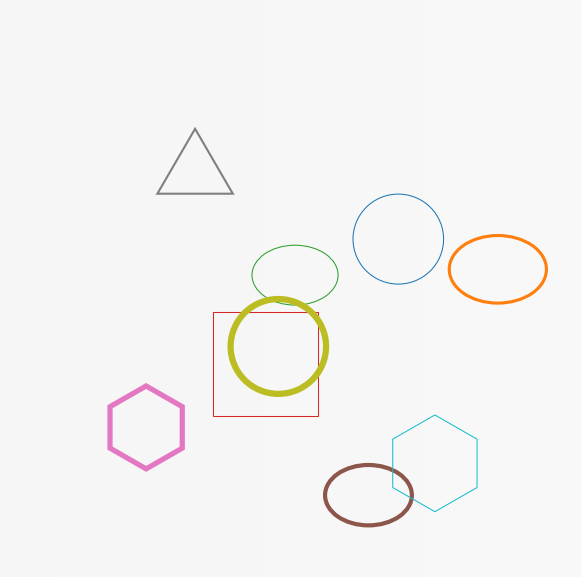[{"shape": "circle", "thickness": 0.5, "radius": 0.39, "center": [0.685, 0.585]}, {"shape": "oval", "thickness": 1.5, "radius": 0.42, "center": [0.857, 0.533]}, {"shape": "oval", "thickness": 0.5, "radius": 0.37, "center": [0.508, 0.523]}, {"shape": "square", "thickness": 0.5, "radius": 0.45, "center": [0.457, 0.369]}, {"shape": "oval", "thickness": 2, "radius": 0.37, "center": [0.634, 0.142]}, {"shape": "hexagon", "thickness": 2.5, "radius": 0.36, "center": [0.251, 0.259]}, {"shape": "triangle", "thickness": 1, "radius": 0.37, "center": [0.336, 0.701]}, {"shape": "circle", "thickness": 3, "radius": 0.41, "center": [0.479, 0.399]}, {"shape": "hexagon", "thickness": 0.5, "radius": 0.42, "center": [0.748, 0.197]}]